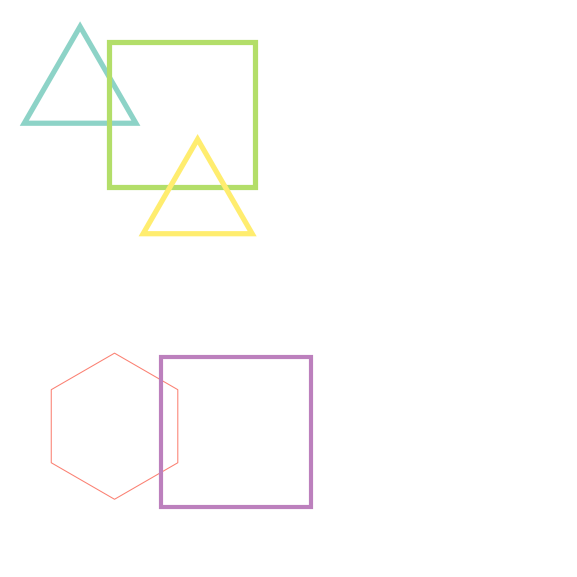[{"shape": "triangle", "thickness": 2.5, "radius": 0.56, "center": [0.139, 0.842]}, {"shape": "hexagon", "thickness": 0.5, "radius": 0.63, "center": [0.198, 0.261]}, {"shape": "square", "thickness": 2.5, "radius": 0.63, "center": [0.315, 0.801]}, {"shape": "square", "thickness": 2, "radius": 0.65, "center": [0.408, 0.251]}, {"shape": "triangle", "thickness": 2.5, "radius": 0.55, "center": [0.342, 0.649]}]